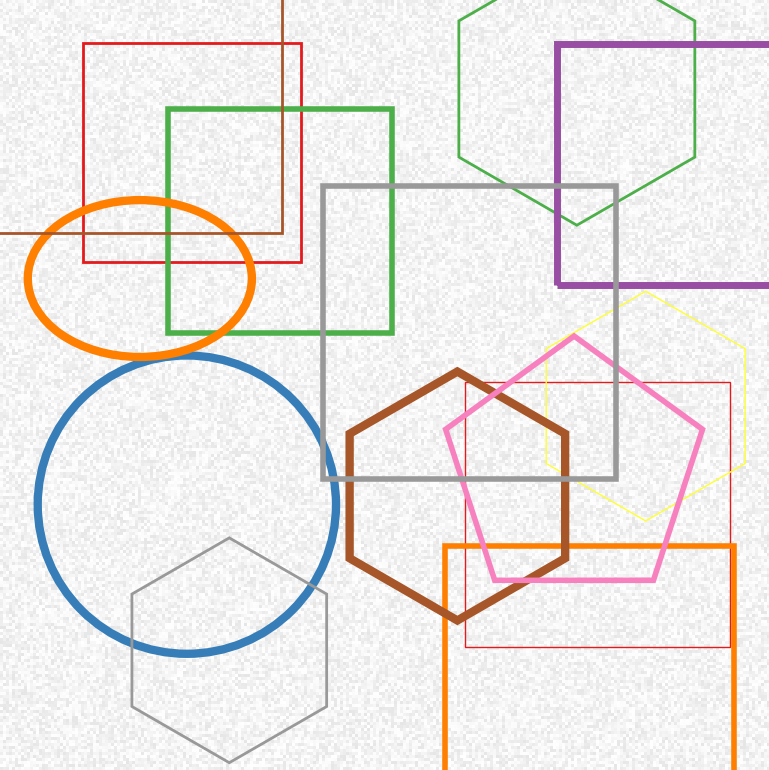[{"shape": "square", "thickness": 1, "radius": 0.71, "center": [0.249, 0.802]}, {"shape": "square", "thickness": 0.5, "radius": 0.86, "center": [0.776, 0.332]}, {"shape": "circle", "thickness": 3, "radius": 0.97, "center": [0.243, 0.345]}, {"shape": "square", "thickness": 2, "radius": 0.73, "center": [0.364, 0.713]}, {"shape": "hexagon", "thickness": 1, "radius": 0.88, "center": [0.749, 0.884]}, {"shape": "square", "thickness": 2.5, "radius": 0.78, "center": [0.88, 0.786]}, {"shape": "oval", "thickness": 3, "radius": 0.73, "center": [0.182, 0.638]}, {"shape": "square", "thickness": 2, "radius": 0.94, "center": [0.766, 0.103]}, {"shape": "hexagon", "thickness": 0.5, "radius": 0.75, "center": [0.839, 0.473]}, {"shape": "square", "thickness": 1, "radius": 0.96, "center": [0.174, 0.89]}, {"shape": "hexagon", "thickness": 3, "radius": 0.81, "center": [0.594, 0.356]}, {"shape": "pentagon", "thickness": 2, "radius": 0.88, "center": [0.746, 0.388]}, {"shape": "hexagon", "thickness": 1, "radius": 0.73, "center": [0.298, 0.155]}, {"shape": "square", "thickness": 2, "radius": 0.95, "center": [0.61, 0.568]}]